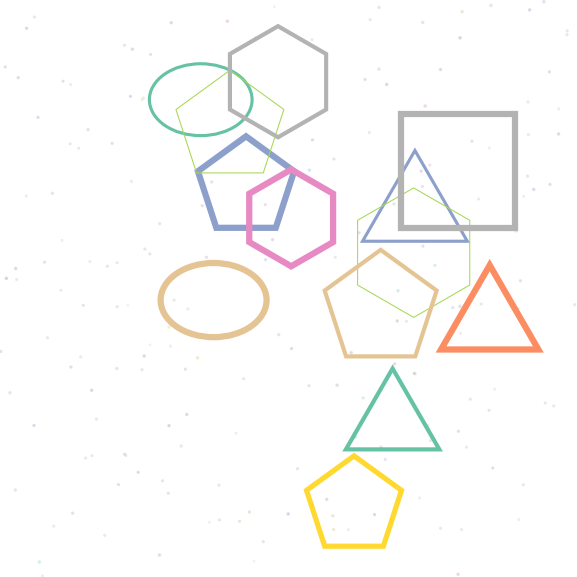[{"shape": "oval", "thickness": 1.5, "radius": 0.44, "center": [0.348, 0.827]}, {"shape": "triangle", "thickness": 2, "radius": 0.47, "center": [0.68, 0.268]}, {"shape": "triangle", "thickness": 3, "radius": 0.49, "center": [0.848, 0.443]}, {"shape": "pentagon", "thickness": 3, "radius": 0.44, "center": [0.426, 0.676]}, {"shape": "triangle", "thickness": 1.5, "radius": 0.52, "center": [0.719, 0.634]}, {"shape": "hexagon", "thickness": 3, "radius": 0.42, "center": [0.504, 0.622]}, {"shape": "pentagon", "thickness": 0.5, "radius": 0.49, "center": [0.398, 0.779]}, {"shape": "hexagon", "thickness": 0.5, "radius": 0.56, "center": [0.716, 0.562]}, {"shape": "pentagon", "thickness": 2.5, "radius": 0.43, "center": [0.613, 0.123]}, {"shape": "pentagon", "thickness": 2, "radius": 0.51, "center": [0.659, 0.465]}, {"shape": "oval", "thickness": 3, "radius": 0.46, "center": [0.37, 0.48]}, {"shape": "hexagon", "thickness": 2, "radius": 0.48, "center": [0.481, 0.858]}, {"shape": "square", "thickness": 3, "radius": 0.49, "center": [0.793, 0.704]}]